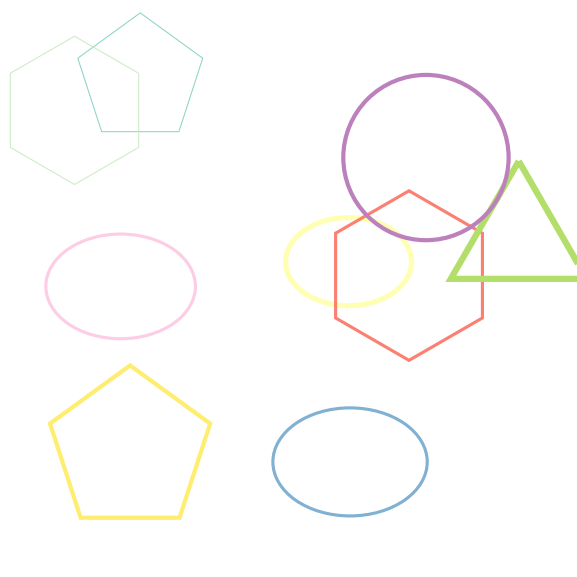[{"shape": "pentagon", "thickness": 0.5, "radius": 0.57, "center": [0.243, 0.863]}, {"shape": "oval", "thickness": 2.5, "radius": 0.54, "center": [0.604, 0.546]}, {"shape": "hexagon", "thickness": 1.5, "radius": 0.73, "center": [0.708, 0.522]}, {"shape": "oval", "thickness": 1.5, "radius": 0.67, "center": [0.606, 0.199]}, {"shape": "triangle", "thickness": 3, "radius": 0.68, "center": [0.898, 0.584]}, {"shape": "oval", "thickness": 1.5, "radius": 0.65, "center": [0.209, 0.503]}, {"shape": "circle", "thickness": 2, "radius": 0.72, "center": [0.738, 0.726]}, {"shape": "hexagon", "thickness": 0.5, "radius": 0.64, "center": [0.129, 0.808]}, {"shape": "pentagon", "thickness": 2, "radius": 0.73, "center": [0.225, 0.221]}]